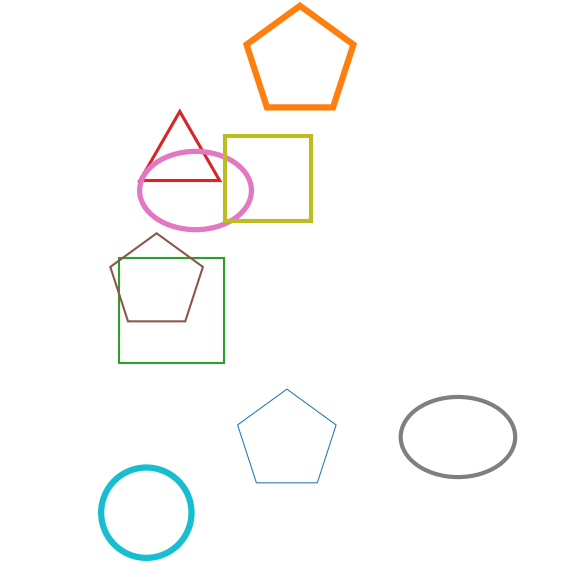[{"shape": "pentagon", "thickness": 0.5, "radius": 0.45, "center": [0.497, 0.236]}, {"shape": "pentagon", "thickness": 3, "radius": 0.49, "center": [0.519, 0.892]}, {"shape": "square", "thickness": 1, "radius": 0.45, "center": [0.297, 0.462]}, {"shape": "triangle", "thickness": 1.5, "radius": 0.4, "center": [0.311, 0.726]}, {"shape": "pentagon", "thickness": 1, "radius": 0.42, "center": [0.271, 0.511]}, {"shape": "oval", "thickness": 2.5, "radius": 0.48, "center": [0.339, 0.669]}, {"shape": "oval", "thickness": 2, "radius": 0.5, "center": [0.793, 0.242]}, {"shape": "square", "thickness": 2, "radius": 0.37, "center": [0.464, 0.69]}, {"shape": "circle", "thickness": 3, "radius": 0.39, "center": [0.253, 0.111]}]